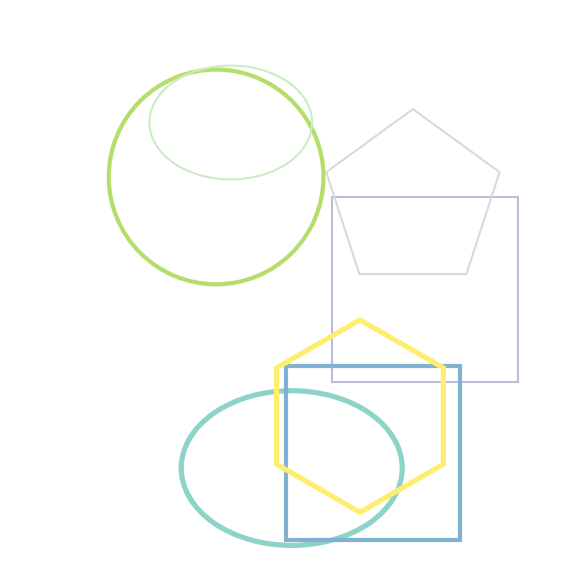[{"shape": "oval", "thickness": 2.5, "radius": 0.96, "center": [0.505, 0.189]}, {"shape": "square", "thickness": 1, "radius": 0.8, "center": [0.736, 0.498]}, {"shape": "square", "thickness": 2, "radius": 0.76, "center": [0.646, 0.215]}, {"shape": "circle", "thickness": 2, "radius": 0.93, "center": [0.374, 0.693]}, {"shape": "pentagon", "thickness": 1, "radius": 0.79, "center": [0.715, 0.652]}, {"shape": "oval", "thickness": 1, "radius": 0.7, "center": [0.4, 0.787]}, {"shape": "hexagon", "thickness": 2.5, "radius": 0.83, "center": [0.623, 0.279]}]